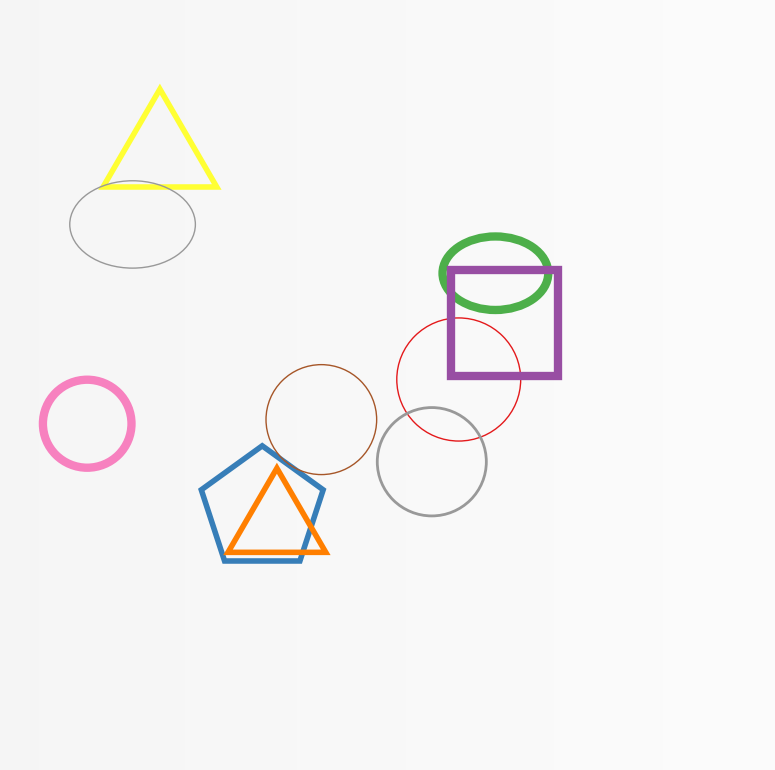[{"shape": "circle", "thickness": 0.5, "radius": 0.4, "center": [0.592, 0.507]}, {"shape": "pentagon", "thickness": 2, "radius": 0.41, "center": [0.338, 0.338]}, {"shape": "oval", "thickness": 3, "radius": 0.34, "center": [0.639, 0.645]}, {"shape": "square", "thickness": 3, "radius": 0.34, "center": [0.651, 0.581]}, {"shape": "triangle", "thickness": 2, "radius": 0.36, "center": [0.357, 0.319]}, {"shape": "triangle", "thickness": 2, "radius": 0.42, "center": [0.206, 0.799]}, {"shape": "circle", "thickness": 0.5, "radius": 0.36, "center": [0.415, 0.455]}, {"shape": "circle", "thickness": 3, "radius": 0.29, "center": [0.113, 0.45]}, {"shape": "circle", "thickness": 1, "radius": 0.35, "center": [0.557, 0.4]}, {"shape": "oval", "thickness": 0.5, "radius": 0.41, "center": [0.171, 0.709]}]